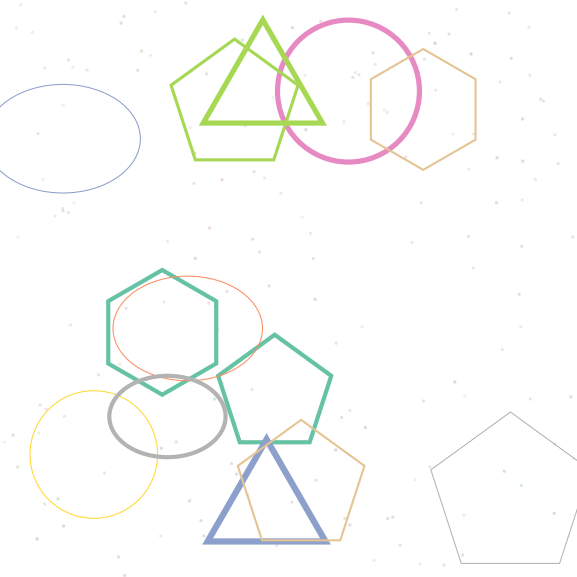[{"shape": "hexagon", "thickness": 2, "radius": 0.54, "center": [0.281, 0.424]}, {"shape": "pentagon", "thickness": 2, "radius": 0.51, "center": [0.476, 0.317]}, {"shape": "oval", "thickness": 0.5, "radius": 0.65, "center": [0.325, 0.43]}, {"shape": "oval", "thickness": 0.5, "radius": 0.67, "center": [0.109, 0.759]}, {"shape": "triangle", "thickness": 3, "radius": 0.59, "center": [0.462, 0.12]}, {"shape": "circle", "thickness": 2.5, "radius": 0.61, "center": [0.603, 0.841]}, {"shape": "triangle", "thickness": 2.5, "radius": 0.6, "center": [0.455, 0.846]}, {"shape": "pentagon", "thickness": 1.5, "radius": 0.58, "center": [0.406, 0.816]}, {"shape": "circle", "thickness": 0.5, "radius": 0.55, "center": [0.162, 0.212]}, {"shape": "hexagon", "thickness": 1, "radius": 0.52, "center": [0.733, 0.81]}, {"shape": "pentagon", "thickness": 1, "radius": 0.58, "center": [0.521, 0.157]}, {"shape": "oval", "thickness": 2, "radius": 0.5, "center": [0.29, 0.278]}, {"shape": "pentagon", "thickness": 0.5, "radius": 0.72, "center": [0.884, 0.141]}]